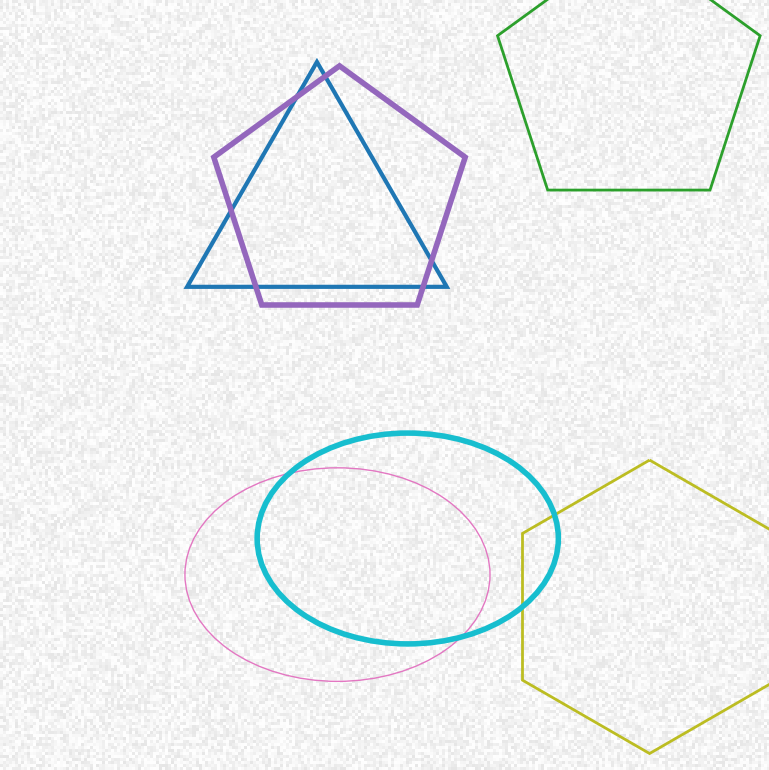[{"shape": "triangle", "thickness": 1.5, "radius": 0.97, "center": [0.412, 0.725]}, {"shape": "pentagon", "thickness": 1, "radius": 0.9, "center": [0.817, 0.898]}, {"shape": "pentagon", "thickness": 2, "radius": 0.86, "center": [0.441, 0.743]}, {"shape": "oval", "thickness": 0.5, "radius": 0.99, "center": [0.438, 0.254]}, {"shape": "hexagon", "thickness": 1, "radius": 0.95, "center": [0.844, 0.212]}, {"shape": "oval", "thickness": 2, "radius": 0.98, "center": [0.53, 0.301]}]